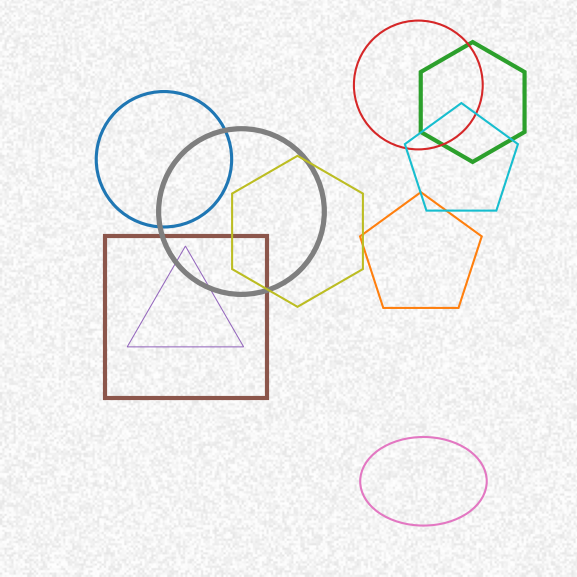[{"shape": "circle", "thickness": 1.5, "radius": 0.59, "center": [0.284, 0.723]}, {"shape": "pentagon", "thickness": 1, "radius": 0.55, "center": [0.729, 0.556]}, {"shape": "hexagon", "thickness": 2, "radius": 0.52, "center": [0.818, 0.823]}, {"shape": "circle", "thickness": 1, "radius": 0.56, "center": [0.724, 0.852]}, {"shape": "triangle", "thickness": 0.5, "radius": 0.58, "center": [0.321, 0.457]}, {"shape": "square", "thickness": 2, "radius": 0.7, "center": [0.322, 0.451]}, {"shape": "oval", "thickness": 1, "radius": 0.55, "center": [0.733, 0.166]}, {"shape": "circle", "thickness": 2.5, "radius": 0.72, "center": [0.418, 0.633]}, {"shape": "hexagon", "thickness": 1, "radius": 0.65, "center": [0.515, 0.599]}, {"shape": "pentagon", "thickness": 1, "radius": 0.51, "center": [0.799, 0.718]}]